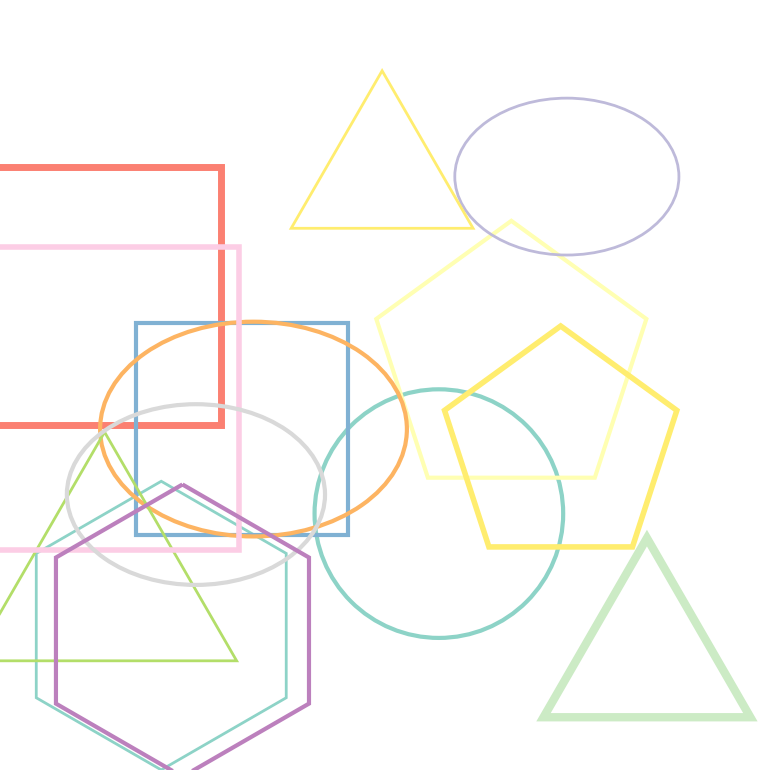[{"shape": "circle", "thickness": 1.5, "radius": 0.81, "center": [0.57, 0.333]}, {"shape": "hexagon", "thickness": 1, "radius": 0.94, "center": [0.209, 0.188]}, {"shape": "pentagon", "thickness": 1.5, "radius": 0.92, "center": [0.664, 0.529]}, {"shape": "oval", "thickness": 1, "radius": 0.73, "center": [0.736, 0.771]}, {"shape": "square", "thickness": 2.5, "radius": 0.84, "center": [0.12, 0.616]}, {"shape": "square", "thickness": 1.5, "radius": 0.69, "center": [0.315, 0.443]}, {"shape": "oval", "thickness": 1.5, "radius": 1.0, "center": [0.329, 0.443]}, {"shape": "triangle", "thickness": 1, "radius": 0.99, "center": [0.136, 0.241]}, {"shape": "square", "thickness": 2, "radius": 0.98, "center": [0.114, 0.482]}, {"shape": "oval", "thickness": 1.5, "radius": 0.84, "center": [0.254, 0.358]}, {"shape": "hexagon", "thickness": 1.5, "radius": 0.95, "center": [0.237, 0.181]}, {"shape": "triangle", "thickness": 3, "radius": 0.78, "center": [0.84, 0.146]}, {"shape": "pentagon", "thickness": 2, "radius": 0.79, "center": [0.728, 0.418]}, {"shape": "triangle", "thickness": 1, "radius": 0.68, "center": [0.496, 0.772]}]